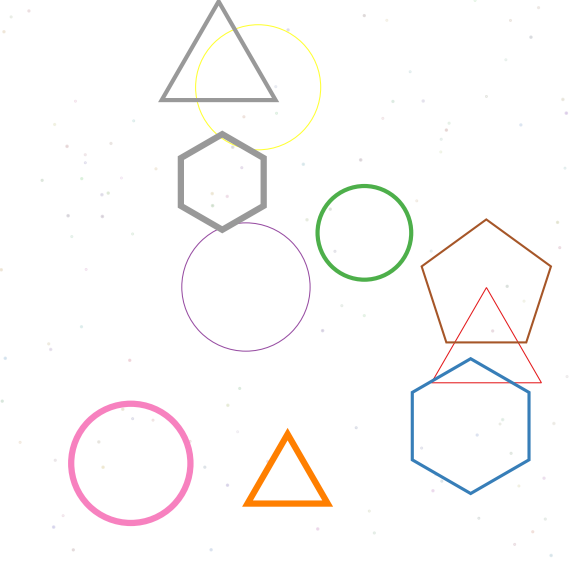[{"shape": "triangle", "thickness": 0.5, "radius": 0.55, "center": [0.842, 0.391]}, {"shape": "hexagon", "thickness": 1.5, "radius": 0.58, "center": [0.815, 0.261]}, {"shape": "circle", "thickness": 2, "radius": 0.41, "center": [0.631, 0.596]}, {"shape": "circle", "thickness": 0.5, "radius": 0.56, "center": [0.426, 0.502]}, {"shape": "triangle", "thickness": 3, "radius": 0.4, "center": [0.498, 0.167]}, {"shape": "circle", "thickness": 0.5, "radius": 0.54, "center": [0.447, 0.848]}, {"shape": "pentagon", "thickness": 1, "radius": 0.59, "center": [0.842, 0.501]}, {"shape": "circle", "thickness": 3, "radius": 0.52, "center": [0.227, 0.197]}, {"shape": "hexagon", "thickness": 3, "radius": 0.41, "center": [0.385, 0.684]}, {"shape": "triangle", "thickness": 2, "radius": 0.57, "center": [0.379, 0.883]}]